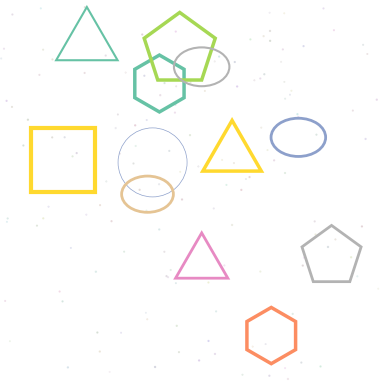[{"shape": "hexagon", "thickness": 2.5, "radius": 0.37, "center": [0.414, 0.783]}, {"shape": "triangle", "thickness": 1.5, "radius": 0.46, "center": [0.226, 0.89]}, {"shape": "hexagon", "thickness": 2.5, "radius": 0.37, "center": [0.705, 0.128]}, {"shape": "circle", "thickness": 0.5, "radius": 0.45, "center": [0.396, 0.578]}, {"shape": "oval", "thickness": 2, "radius": 0.35, "center": [0.775, 0.643]}, {"shape": "triangle", "thickness": 2, "radius": 0.39, "center": [0.524, 0.317]}, {"shape": "pentagon", "thickness": 2.5, "radius": 0.49, "center": [0.467, 0.871]}, {"shape": "triangle", "thickness": 2.5, "radius": 0.44, "center": [0.603, 0.599]}, {"shape": "square", "thickness": 3, "radius": 0.42, "center": [0.164, 0.584]}, {"shape": "oval", "thickness": 2, "radius": 0.34, "center": [0.383, 0.496]}, {"shape": "pentagon", "thickness": 2, "radius": 0.4, "center": [0.861, 0.334]}, {"shape": "oval", "thickness": 1.5, "radius": 0.36, "center": [0.524, 0.827]}]